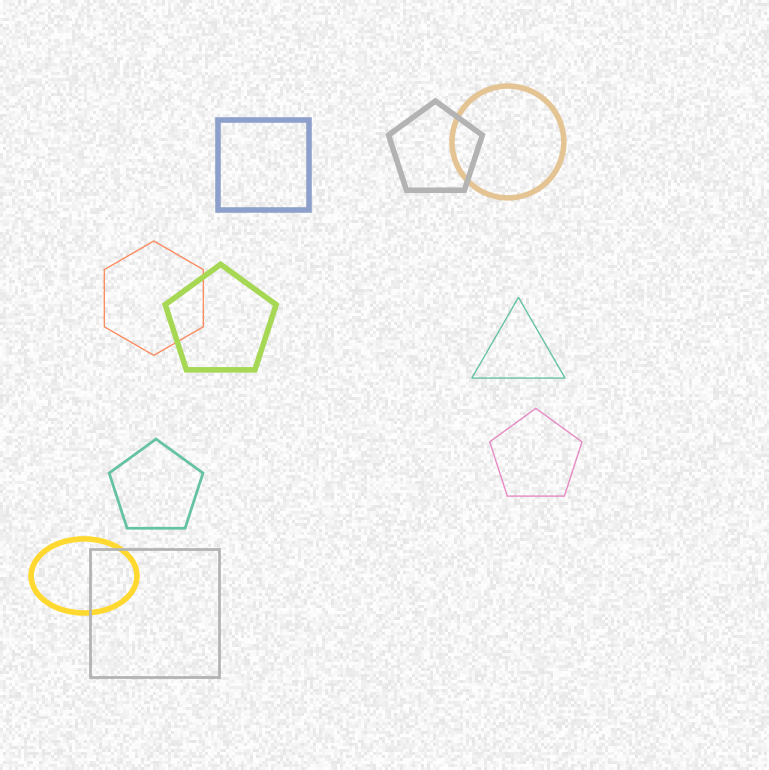[{"shape": "pentagon", "thickness": 1, "radius": 0.32, "center": [0.203, 0.366]}, {"shape": "triangle", "thickness": 0.5, "radius": 0.35, "center": [0.673, 0.544]}, {"shape": "hexagon", "thickness": 0.5, "radius": 0.37, "center": [0.2, 0.613]}, {"shape": "square", "thickness": 2, "radius": 0.29, "center": [0.342, 0.786]}, {"shape": "pentagon", "thickness": 0.5, "radius": 0.31, "center": [0.696, 0.407]}, {"shape": "pentagon", "thickness": 2, "radius": 0.38, "center": [0.287, 0.581]}, {"shape": "oval", "thickness": 2, "radius": 0.34, "center": [0.109, 0.252]}, {"shape": "circle", "thickness": 2, "radius": 0.36, "center": [0.66, 0.816]}, {"shape": "pentagon", "thickness": 2, "radius": 0.32, "center": [0.565, 0.805]}, {"shape": "square", "thickness": 1, "radius": 0.42, "center": [0.201, 0.204]}]